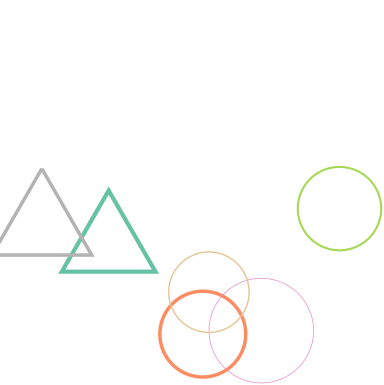[{"shape": "triangle", "thickness": 3, "radius": 0.7, "center": [0.282, 0.365]}, {"shape": "circle", "thickness": 2.5, "radius": 0.56, "center": [0.527, 0.132]}, {"shape": "circle", "thickness": 0.5, "radius": 0.68, "center": [0.679, 0.141]}, {"shape": "circle", "thickness": 1.5, "radius": 0.54, "center": [0.882, 0.458]}, {"shape": "circle", "thickness": 1, "radius": 0.52, "center": [0.543, 0.241]}, {"shape": "triangle", "thickness": 2.5, "radius": 0.75, "center": [0.109, 0.412]}]